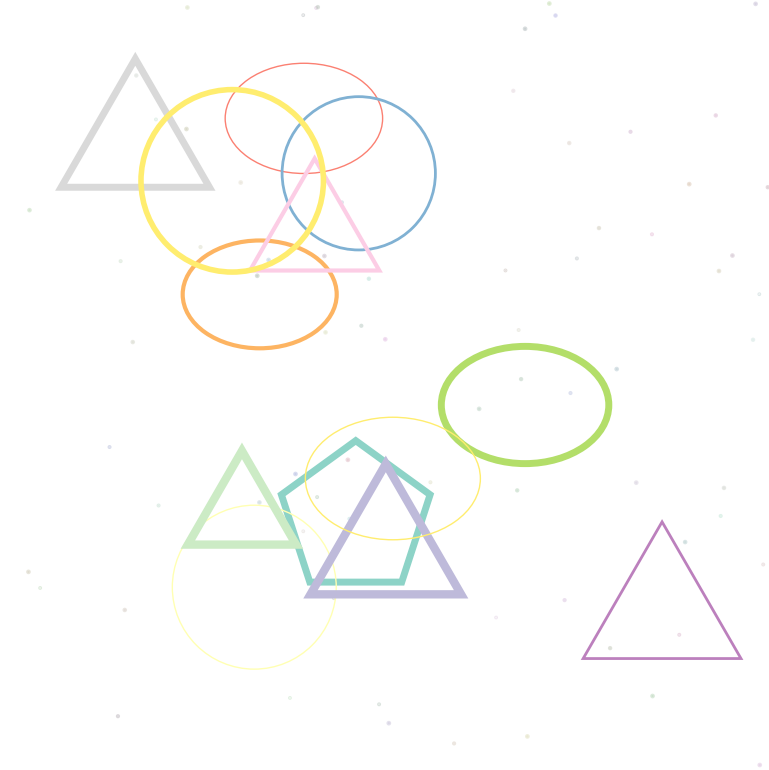[{"shape": "pentagon", "thickness": 2.5, "radius": 0.51, "center": [0.462, 0.326]}, {"shape": "circle", "thickness": 0.5, "radius": 0.53, "center": [0.33, 0.237]}, {"shape": "triangle", "thickness": 3, "radius": 0.56, "center": [0.501, 0.285]}, {"shape": "oval", "thickness": 0.5, "radius": 0.51, "center": [0.395, 0.846]}, {"shape": "circle", "thickness": 1, "radius": 0.5, "center": [0.466, 0.775]}, {"shape": "oval", "thickness": 1.5, "radius": 0.5, "center": [0.337, 0.618]}, {"shape": "oval", "thickness": 2.5, "radius": 0.54, "center": [0.682, 0.474]}, {"shape": "triangle", "thickness": 1.5, "radius": 0.48, "center": [0.409, 0.697]}, {"shape": "triangle", "thickness": 2.5, "radius": 0.56, "center": [0.176, 0.812]}, {"shape": "triangle", "thickness": 1, "radius": 0.59, "center": [0.86, 0.204]}, {"shape": "triangle", "thickness": 3, "radius": 0.41, "center": [0.314, 0.333]}, {"shape": "oval", "thickness": 0.5, "radius": 0.57, "center": [0.51, 0.379]}, {"shape": "circle", "thickness": 2, "radius": 0.59, "center": [0.302, 0.765]}]